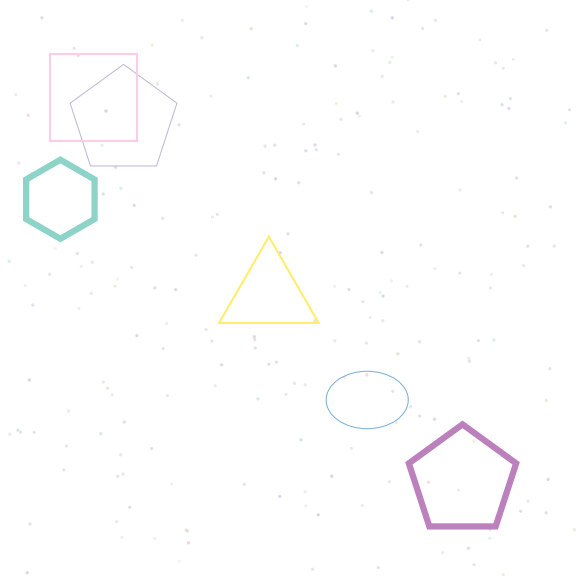[{"shape": "hexagon", "thickness": 3, "radius": 0.34, "center": [0.105, 0.654]}, {"shape": "pentagon", "thickness": 0.5, "radius": 0.49, "center": [0.214, 0.79]}, {"shape": "oval", "thickness": 0.5, "radius": 0.36, "center": [0.636, 0.307]}, {"shape": "square", "thickness": 1, "radius": 0.38, "center": [0.162, 0.83]}, {"shape": "pentagon", "thickness": 3, "radius": 0.49, "center": [0.801, 0.167]}, {"shape": "triangle", "thickness": 1, "radius": 0.5, "center": [0.466, 0.49]}]